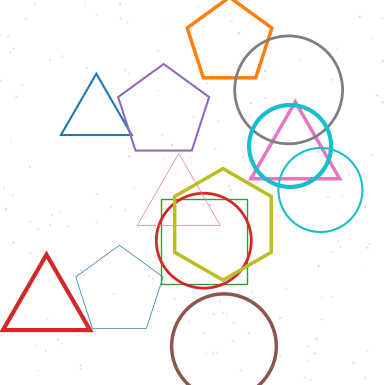[{"shape": "pentagon", "thickness": 0.5, "radius": 0.6, "center": [0.31, 0.244]}, {"shape": "triangle", "thickness": 1.5, "radius": 0.53, "center": [0.25, 0.702]}, {"shape": "pentagon", "thickness": 2.5, "radius": 0.58, "center": [0.596, 0.892]}, {"shape": "square", "thickness": 1, "radius": 0.56, "center": [0.53, 0.373]}, {"shape": "circle", "thickness": 2, "radius": 0.62, "center": [0.529, 0.375]}, {"shape": "triangle", "thickness": 3, "radius": 0.65, "center": [0.121, 0.208]}, {"shape": "pentagon", "thickness": 1.5, "radius": 0.62, "center": [0.425, 0.709]}, {"shape": "circle", "thickness": 2.5, "radius": 0.68, "center": [0.582, 0.101]}, {"shape": "triangle", "thickness": 2.5, "radius": 0.67, "center": [0.767, 0.602]}, {"shape": "triangle", "thickness": 0.5, "radius": 0.62, "center": [0.464, 0.477]}, {"shape": "circle", "thickness": 2, "radius": 0.7, "center": [0.75, 0.767]}, {"shape": "hexagon", "thickness": 2.5, "radius": 0.72, "center": [0.579, 0.417]}, {"shape": "circle", "thickness": 1.5, "radius": 0.55, "center": [0.832, 0.506]}, {"shape": "circle", "thickness": 3, "radius": 0.53, "center": [0.753, 0.621]}]